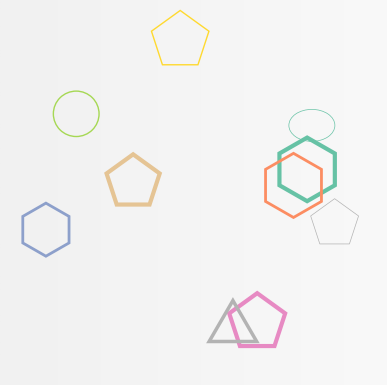[{"shape": "hexagon", "thickness": 3, "radius": 0.41, "center": [0.793, 0.56]}, {"shape": "oval", "thickness": 0.5, "radius": 0.3, "center": [0.805, 0.674]}, {"shape": "hexagon", "thickness": 2, "radius": 0.42, "center": [0.757, 0.518]}, {"shape": "hexagon", "thickness": 2, "radius": 0.34, "center": [0.118, 0.403]}, {"shape": "pentagon", "thickness": 3, "radius": 0.38, "center": [0.664, 0.163]}, {"shape": "circle", "thickness": 1, "radius": 0.29, "center": [0.197, 0.704]}, {"shape": "pentagon", "thickness": 1, "radius": 0.39, "center": [0.465, 0.895]}, {"shape": "pentagon", "thickness": 3, "radius": 0.36, "center": [0.344, 0.527]}, {"shape": "triangle", "thickness": 2.5, "radius": 0.35, "center": [0.601, 0.148]}, {"shape": "pentagon", "thickness": 0.5, "radius": 0.32, "center": [0.864, 0.419]}]